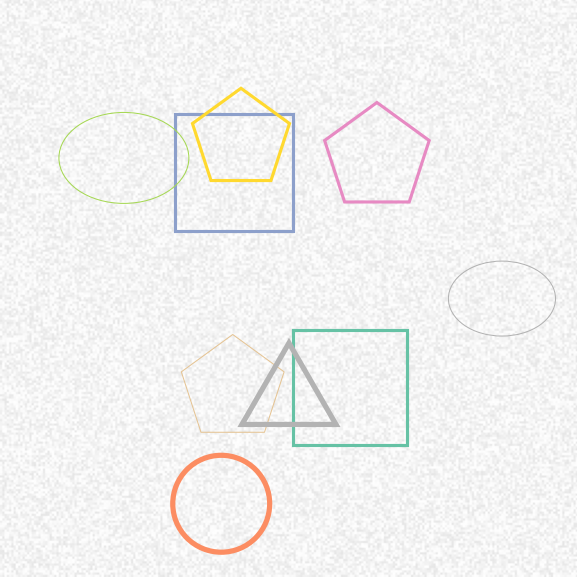[{"shape": "square", "thickness": 1.5, "radius": 0.5, "center": [0.606, 0.328]}, {"shape": "circle", "thickness": 2.5, "radius": 0.42, "center": [0.383, 0.127]}, {"shape": "square", "thickness": 1.5, "radius": 0.51, "center": [0.405, 0.701]}, {"shape": "pentagon", "thickness": 1.5, "radius": 0.48, "center": [0.653, 0.726]}, {"shape": "oval", "thickness": 0.5, "radius": 0.56, "center": [0.215, 0.726]}, {"shape": "pentagon", "thickness": 1.5, "radius": 0.44, "center": [0.417, 0.758]}, {"shape": "pentagon", "thickness": 0.5, "radius": 0.47, "center": [0.403, 0.326]}, {"shape": "triangle", "thickness": 2.5, "radius": 0.47, "center": [0.5, 0.311]}, {"shape": "oval", "thickness": 0.5, "radius": 0.46, "center": [0.869, 0.482]}]